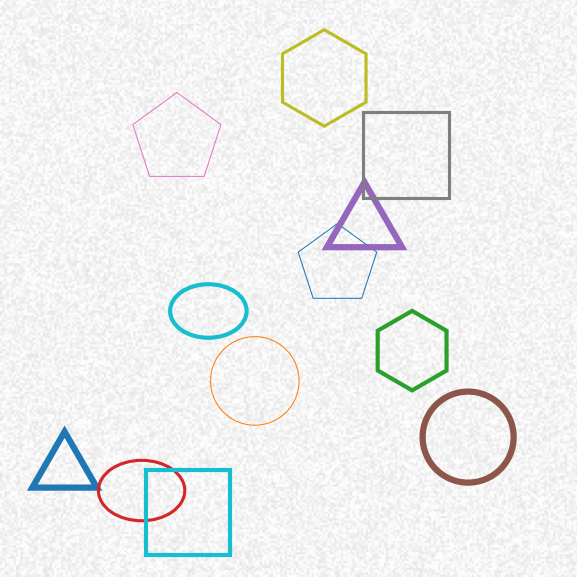[{"shape": "triangle", "thickness": 3, "radius": 0.32, "center": [0.112, 0.187]}, {"shape": "pentagon", "thickness": 0.5, "radius": 0.36, "center": [0.584, 0.54]}, {"shape": "circle", "thickness": 0.5, "radius": 0.38, "center": [0.441, 0.34]}, {"shape": "hexagon", "thickness": 2, "radius": 0.34, "center": [0.714, 0.392]}, {"shape": "oval", "thickness": 1.5, "radius": 0.37, "center": [0.245, 0.15]}, {"shape": "triangle", "thickness": 3, "radius": 0.38, "center": [0.631, 0.609]}, {"shape": "circle", "thickness": 3, "radius": 0.39, "center": [0.811, 0.242]}, {"shape": "pentagon", "thickness": 0.5, "radius": 0.4, "center": [0.306, 0.759]}, {"shape": "square", "thickness": 1.5, "radius": 0.37, "center": [0.703, 0.731]}, {"shape": "hexagon", "thickness": 1.5, "radius": 0.42, "center": [0.561, 0.864]}, {"shape": "oval", "thickness": 2, "radius": 0.33, "center": [0.361, 0.461]}, {"shape": "square", "thickness": 2, "radius": 0.37, "center": [0.325, 0.111]}]